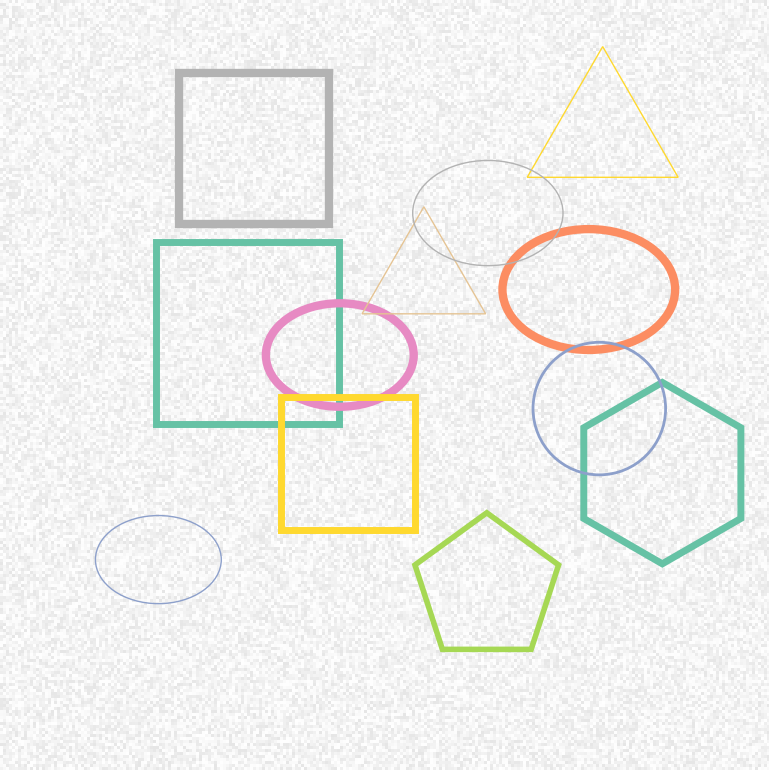[{"shape": "hexagon", "thickness": 2.5, "radius": 0.59, "center": [0.86, 0.386]}, {"shape": "square", "thickness": 2.5, "radius": 0.59, "center": [0.322, 0.567]}, {"shape": "oval", "thickness": 3, "radius": 0.56, "center": [0.765, 0.624]}, {"shape": "oval", "thickness": 0.5, "radius": 0.41, "center": [0.206, 0.273]}, {"shape": "circle", "thickness": 1, "radius": 0.43, "center": [0.778, 0.469]}, {"shape": "oval", "thickness": 3, "radius": 0.48, "center": [0.441, 0.539]}, {"shape": "pentagon", "thickness": 2, "radius": 0.49, "center": [0.632, 0.236]}, {"shape": "square", "thickness": 2.5, "radius": 0.43, "center": [0.452, 0.398]}, {"shape": "triangle", "thickness": 0.5, "radius": 0.57, "center": [0.783, 0.826]}, {"shape": "triangle", "thickness": 0.5, "radius": 0.46, "center": [0.55, 0.639]}, {"shape": "oval", "thickness": 0.5, "radius": 0.49, "center": [0.634, 0.723]}, {"shape": "square", "thickness": 3, "radius": 0.49, "center": [0.33, 0.807]}]